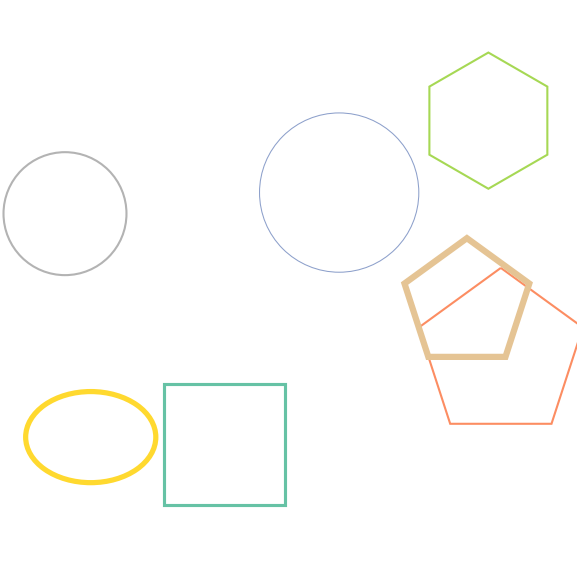[{"shape": "square", "thickness": 1.5, "radius": 0.53, "center": [0.389, 0.229]}, {"shape": "pentagon", "thickness": 1, "radius": 0.75, "center": [0.867, 0.386]}, {"shape": "circle", "thickness": 0.5, "radius": 0.69, "center": [0.587, 0.666]}, {"shape": "hexagon", "thickness": 1, "radius": 0.59, "center": [0.846, 0.79]}, {"shape": "oval", "thickness": 2.5, "radius": 0.56, "center": [0.157, 0.242]}, {"shape": "pentagon", "thickness": 3, "radius": 0.57, "center": [0.808, 0.473]}, {"shape": "circle", "thickness": 1, "radius": 0.53, "center": [0.113, 0.629]}]